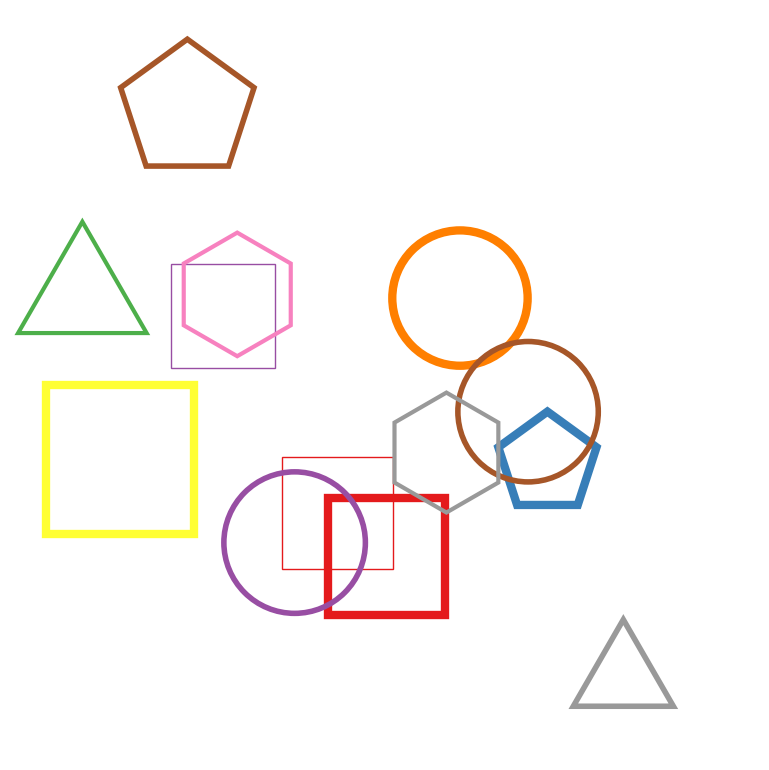[{"shape": "square", "thickness": 0.5, "radius": 0.36, "center": [0.438, 0.334]}, {"shape": "square", "thickness": 3, "radius": 0.38, "center": [0.502, 0.277]}, {"shape": "pentagon", "thickness": 3, "radius": 0.34, "center": [0.711, 0.398]}, {"shape": "triangle", "thickness": 1.5, "radius": 0.48, "center": [0.107, 0.616]}, {"shape": "circle", "thickness": 2, "radius": 0.46, "center": [0.383, 0.295]}, {"shape": "square", "thickness": 0.5, "radius": 0.34, "center": [0.29, 0.589]}, {"shape": "circle", "thickness": 3, "radius": 0.44, "center": [0.597, 0.613]}, {"shape": "square", "thickness": 3, "radius": 0.48, "center": [0.156, 0.403]}, {"shape": "pentagon", "thickness": 2, "radius": 0.46, "center": [0.243, 0.858]}, {"shape": "circle", "thickness": 2, "radius": 0.46, "center": [0.686, 0.465]}, {"shape": "hexagon", "thickness": 1.5, "radius": 0.4, "center": [0.308, 0.618]}, {"shape": "hexagon", "thickness": 1.5, "radius": 0.39, "center": [0.58, 0.412]}, {"shape": "triangle", "thickness": 2, "radius": 0.38, "center": [0.81, 0.12]}]